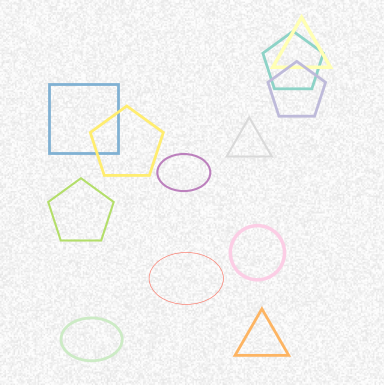[{"shape": "pentagon", "thickness": 2, "radius": 0.41, "center": [0.761, 0.836]}, {"shape": "triangle", "thickness": 2.5, "radius": 0.43, "center": [0.783, 0.869]}, {"shape": "pentagon", "thickness": 2, "radius": 0.39, "center": [0.771, 0.762]}, {"shape": "oval", "thickness": 0.5, "radius": 0.48, "center": [0.484, 0.277]}, {"shape": "square", "thickness": 2, "radius": 0.45, "center": [0.217, 0.692]}, {"shape": "triangle", "thickness": 2, "radius": 0.4, "center": [0.68, 0.117]}, {"shape": "pentagon", "thickness": 1.5, "radius": 0.45, "center": [0.21, 0.448]}, {"shape": "circle", "thickness": 2.5, "radius": 0.35, "center": [0.669, 0.344]}, {"shape": "triangle", "thickness": 1.5, "radius": 0.34, "center": [0.647, 0.627]}, {"shape": "oval", "thickness": 1.5, "radius": 0.34, "center": [0.477, 0.552]}, {"shape": "oval", "thickness": 2, "radius": 0.4, "center": [0.238, 0.119]}, {"shape": "pentagon", "thickness": 2, "radius": 0.5, "center": [0.329, 0.625]}]